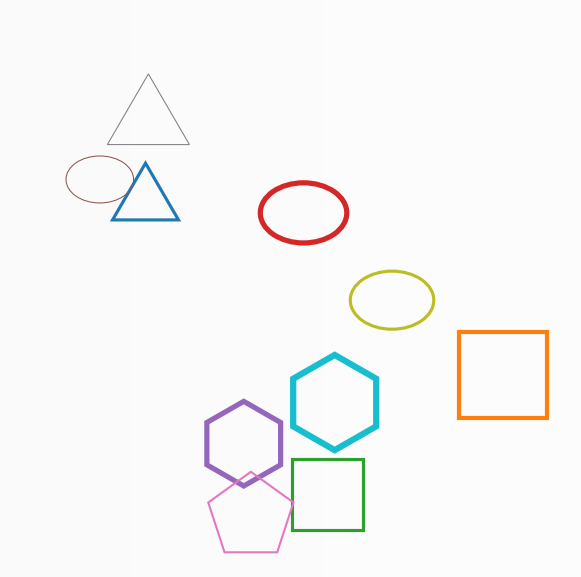[{"shape": "triangle", "thickness": 1.5, "radius": 0.33, "center": [0.25, 0.651]}, {"shape": "square", "thickness": 2, "radius": 0.38, "center": [0.865, 0.35]}, {"shape": "square", "thickness": 1.5, "radius": 0.31, "center": [0.563, 0.143]}, {"shape": "oval", "thickness": 2.5, "radius": 0.37, "center": [0.522, 0.63]}, {"shape": "hexagon", "thickness": 2.5, "radius": 0.37, "center": [0.419, 0.231]}, {"shape": "oval", "thickness": 0.5, "radius": 0.29, "center": [0.172, 0.688]}, {"shape": "pentagon", "thickness": 1, "radius": 0.39, "center": [0.432, 0.105]}, {"shape": "triangle", "thickness": 0.5, "radius": 0.41, "center": [0.255, 0.79]}, {"shape": "oval", "thickness": 1.5, "radius": 0.36, "center": [0.674, 0.479]}, {"shape": "hexagon", "thickness": 3, "radius": 0.41, "center": [0.576, 0.302]}]